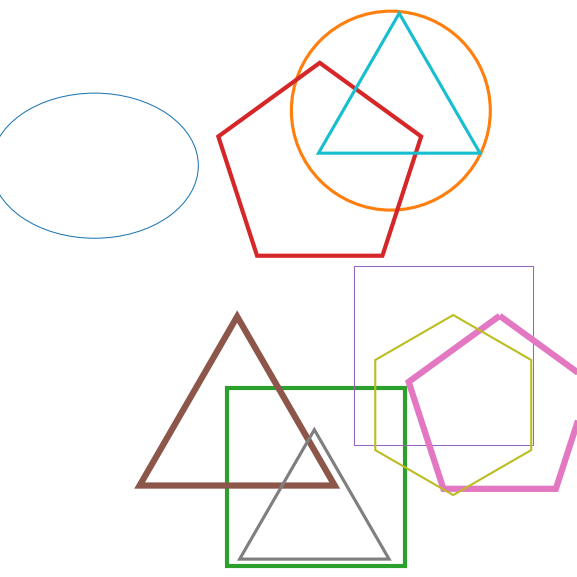[{"shape": "oval", "thickness": 0.5, "radius": 0.9, "center": [0.164, 0.712]}, {"shape": "circle", "thickness": 1.5, "radius": 0.86, "center": [0.677, 0.808]}, {"shape": "square", "thickness": 2, "radius": 0.77, "center": [0.547, 0.173]}, {"shape": "pentagon", "thickness": 2, "radius": 0.92, "center": [0.554, 0.706]}, {"shape": "square", "thickness": 0.5, "radius": 0.77, "center": [0.768, 0.383]}, {"shape": "triangle", "thickness": 3, "radius": 0.98, "center": [0.411, 0.256]}, {"shape": "pentagon", "thickness": 3, "radius": 0.83, "center": [0.865, 0.287]}, {"shape": "triangle", "thickness": 1.5, "radius": 0.75, "center": [0.544, 0.106]}, {"shape": "hexagon", "thickness": 1, "radius": 0.78, "center": [0.785, 0.298]}, {"shape": "triangle", "thickness": 1.5, "radius": 0.81, "center": [0.691, 0.815]}]